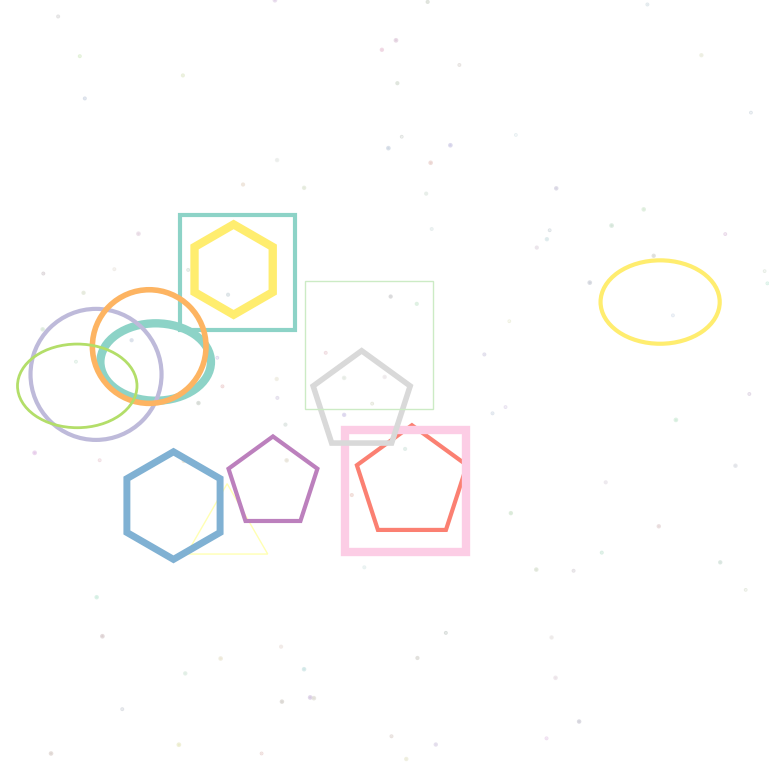[{"shape": "square", "thickness": 1.5, "radius": 0.38, "center": [0.308, 0.646]}, {"shape": "oval", "thickness": 3, "radius": 0.36, "center": [0.202, 0.53]}, {"shape": "triangle", "thickness": 0.5, "radius": 0.3, "center": [0.295, 0.311]}, {"shape": "circle", "thickness": 1.5, "radius": 0.43, "center": [0.125, 0.514]}, {"shape": "pentagon", "thickness": 1.5, "radius": 0.38, "center": [0.535, 0.373]}, {"shape": "hexagon", "thickness": 2.5, "radius": 0.35, "center": [0.225, 0.343]}, {"shape": "circle", "thickness": 2, "radius": 0.37, "center": [0.194, 0.55]}, {"shape": "oval", "thickness": 1, "radius": 0.39, "center": [0.1, 0.499]}, {"shape": "square", "thickness": 3, "radius": 0.4, "center": [0.527, 0.362]}, {"shape": "pentagon", "thickness": 2, "radius": 0.33, "center": [0.47, 0.478]}, {"shape": "pentagon", "thickness": 1.5, "radius": 0.3, "center": [0.354, 0.373]}, {"shape": "square", "thickness": 0.5, "radius": 0.42, "center": [0.479, 0.552]}, {"shape": "oval", "thickness": 1.5, "radius": 0.39, "center": [0.857, 0.608]}, {"shape": "hexagon", "thickness": 3, "radius": 0.29, "center": [0.303, 0.65]}]